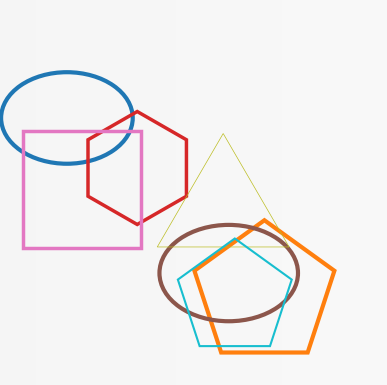[{"shape": "oval", "thickness": 3, "radius": 0.85, "center": [0.173, 0.694]}, {"shape": "pentagon", "thickness": 3, "radius": 0.95, "center": [0.682, 0.238]}, {"shape": "hexagon", "thickness": 2.5, "radius": 0.73, "center": [0.354, 0.564]}, {"shape": "oval", "thickness": 3, "radius": 0.89, "center": [0.59, 0.291]}, {"shape": "square", "thickness": 2.5, "radius": 0.76, "center": [0.212, 0.507]}, {"shape": "triangle", "thickness": 0.5, "radius": 0.98, "center": [0.576, 0.457]}, {"shape": "pentagon", "thickness": 1.5, "radius": 0.77, "center": [0.606, 0.226]}]